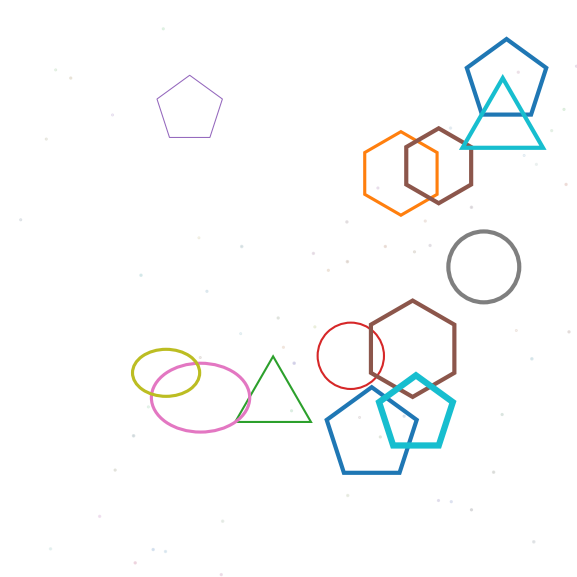[{"shape": "pentagon", "thickness": 2, "radius": 0.36, "center": [0.877, 0.859]}, {"shape": "pentagon", "thickness": 2, "radius": 0.41, "center": [0.644, 0.247]}, {"shape": "hexagon", "thickness": 1.5, "radius": 0.36, "center": [0.694, 0.699]}, {"shape": "triangle", "thickness": 1, "radius": 0.38, "center": [0.473, 0.306]}, {"shape": "circle", "thickness": 1, "radius": 0.29, "center": [0.607, 0.383]}, {"shape": "pentagon", "thickness": 0.5, "radius": 0.3, "center": [0.328, 0.809]}, {"shape": "hexagon", "thickness": 2, "radius": 0.42, "center": [0.715, 0.395]}, {"shape": "hexagon", "thickness": 2, "radius": 0.32, "center": [0.76, 0.712]}, {"shape": "oval", "thickness": 1.5, "radius": 0.43, "center": [0.347, 0.311]}, {"shape": "circle", "thickness": 2, "radius": 0.31, "center": [0.838, 0.537]}, {"shape": "oval", "thickness": 1.5, "radius": 0.29, "center": [0.288, 0.354]}, {"shape": "pentagon", "thickness": 3, "radius": 0.34, "center": [0.72, 0.282]}, {"shape": "triangle", "thickness": 2, "radius": 0.4, "center": [0.871, 0.783]}]